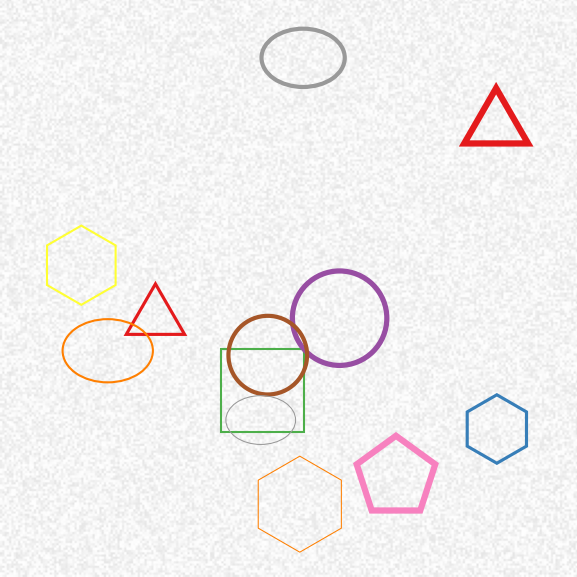[{"shape": "triangle", "thickness": 1.5, "radius": 0.29, "center": [0.269, 0.449]}, {"shape": "triangle", "thickness": 3, "radius": 0.32, "center": [0.859, 0.783]}, {"shape": "hexagon", "thickness": 1.5, "radius": 0.3, "center": [0.86, 0.256]}, {"shape": "square", "thickness": 1, "radius": 0.36, "center": [0.454, 0.322]}, {"shape": "circle", "thickness": 2.5, "radius": 0.41, "center": [0.588, 0.448]}, {"shape": "hexagon", "thickness": 0.5, "radius": 0.42, "center": [0.519, 0.126]}, {"shape": "oval", "thickness": 1, "radius": 0.39, "center": [0.187, 0.392]}, {"shape": "hexagon", "thickness": 1, "radius": 0.34, "center": [0.141, 0.54]}, {"shape": "circle", "thickness": 2, "radius": 0.34, "center": [0.464, 0.384]}, {"shape": "pentagon", "thickness": 3, "radius": 0.36, "center": [0.686, 0.173]}, {"shape": "oval", "thickness": 0.5, "radius": 0.3, "center": [0.451, 0.272]}, {"shape": "oval", "thickness": 2, "radius": 0.36, "center": [0.525, 0.899]}]